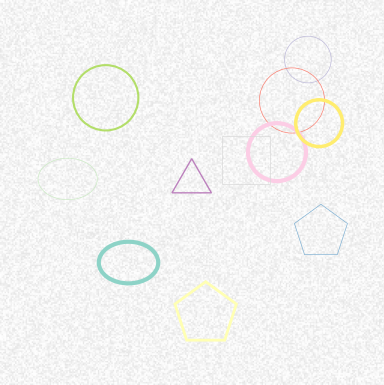[{"shape": "oval", "thickness": 3, "radius": 0.39, "center": [0.334, 0.318]}, {"shape": "pentagon", "thickness": 2, "radius": 0.42, "center": [0.534, 0.184]}, {"shape": "circle", "thickness": 0.5, "radius": 0.3, "center": [0.8, 0.845]}, {"shape": "circle", "thickness": 0.5, "radius": 0.42, "center": [0.758, 0.739]}, {"shape": "pentagon", "thickness": 0.5, "radius": 0.36, "center": [0.834, 0.397]}, {"shape": "circle", "thickness": 1.5, "radius": 0.42, "center": [0.275, 0.746]}, {"shape": "circle", "thickness": 3, "radius": 0.38, "center": [0.719, 0.605]}, {"shape": "square", "thickness": 0.5, "radius": 0.31, "center": [0.639, 0.585]}, {"shape": "triangle", "thickness": 1, "radius": 0.3, "center": [0.498, 0.529]}, {"shape": "oval", "thickness": 0.5, "radius": 0.38, "center": [0.176, 0.535]}, {"shape": "circle", "thickness": 2.5, "radius": 0.3, "center": [0.829, 0.68]}]